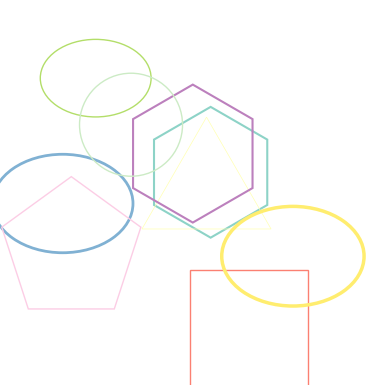[{"shape": "hexagon", "thickness": 1.5, "radius": 0.85, "center": [0.547, 0.553]}, {"shape": "triangle", "thickness": 0.5, "radius": 0.97, "center": [0.536, 0.502]}, {"shape": "square", "thickness": 1, "radius": 0.77, "center": [0.646, 0.146]}, {"shape": "oval", "thickness": 2, "radius": 0.91, "center": [0.163, 0.471]}, {"shape": "oval", "thickness": 1, "radius": 0.72, "center": [0.249, 0.797]}, {"shape": "pentagon", "thickness": 1, "radius": 0.95, "center": [0.185, 0.351]}, {"shape": "hexagon", "thickness": 1.5, "radius": 0.9, "center": [0.501, 0.601]}, {"shape": "circle", "thickness": 1, "radius": 0.67, "center": [0.34, 0.676]}, {"shape": "oval", "thickness": 2.5, "radius": 0.92, "center": [0.761, 0.335]}]